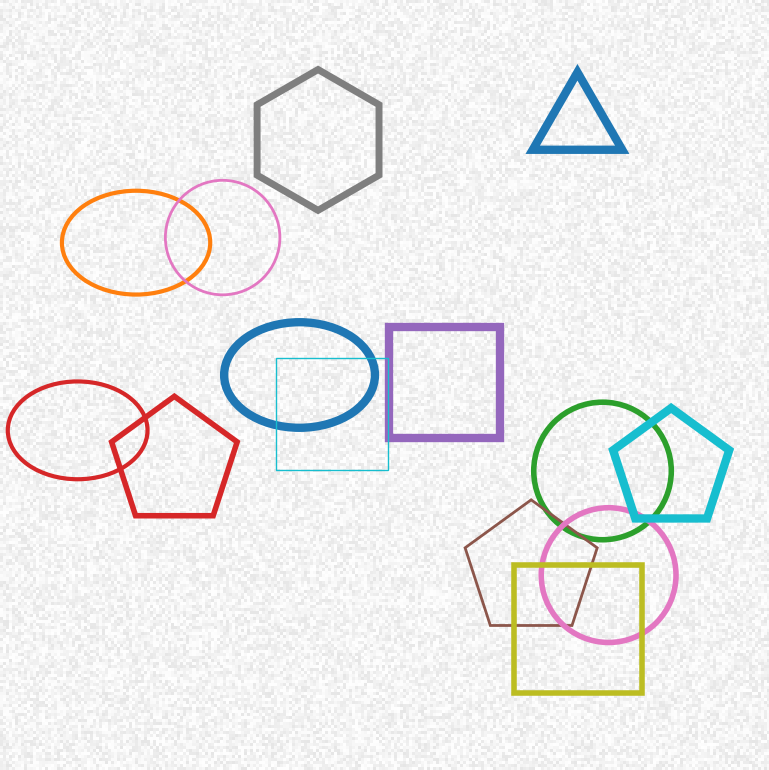[{"shape": "triangle", "thickness": 3, "radius": 0.34, "center": [0.75, 0.839]}, {"shape": "oval", "thickness": 3, "radius": 0.49, "center": [0.389, 0.513]}, {"shape": "oval", "thickness": 1.5, "radius": 0.48, "center": [0.177, 0.685]}, {"shape": "circle", "thickness": 2, "radius": 0.45, "center": [0.783, 0.388]}, {"shape": "pentagon", "thickness": 2, "radius": 0.43, "center": [0.226, 0.4]}, {"shape": "oval", "thickness": 1.5, "radius": 0.45, "center": [0.101, 0.441]}, {"shape": "square", "thickness": 3, "radius": 0.36, "center": [0.577, 0.503]}, {"shape": "pentagon", "thickness": 1, "radius": 0.45, "center": [0.69, 0.261]}, {"shape": "circle", "thickness": 2, "radius": 0.44, "center": [0.79, 0.253]}, {"shape": "circle", "thickness": 1, "radius": 0.37, "center": [0.289, 0.691]}, {"shape": "hexagon", "thickness": 2.5, "radius": 0.46, "center": [0.413, 0.818]}, {"shape": "square", "thickness": 2, "radius": 0.42, "center": [0.75, 0.183]}, {"shape": "square", "thickness": 0.5, "radius": 0.36, "center": [0.431, 0.462]}, {"shape": "pentagon", "thickness": 3, "radius": 0.4, "center": [0.872, 0.391]}]